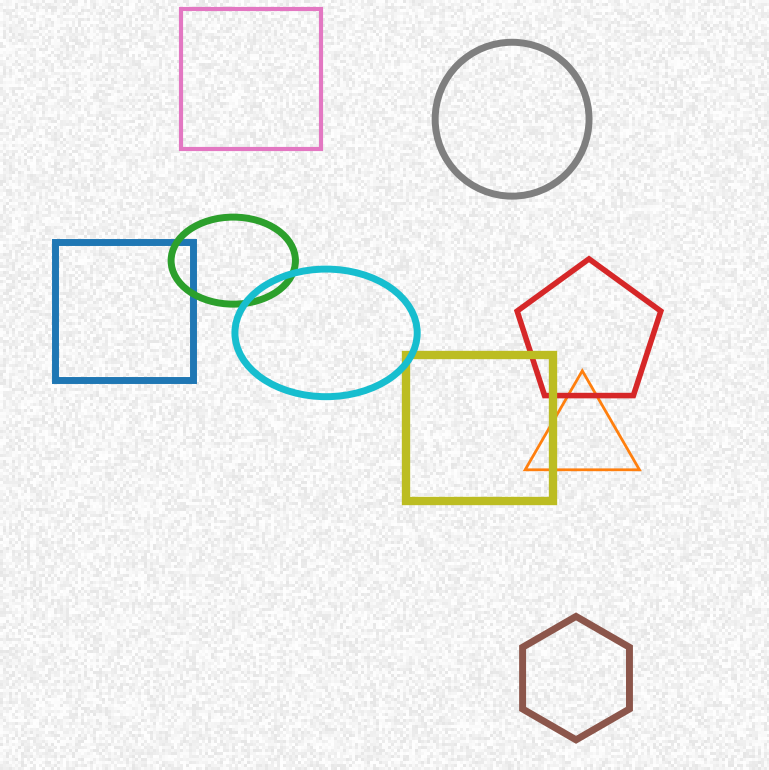[{"shape": "square", "thickness": 2.5, "radius": 0.45, "center": [0.161, 0.596]}, {"shape": "triangle", "thickness": 1, "radius": 0.43, "center": [0.756, 0.433]}, {"shape": "oval", "thickness": 2.5, "radius": 0.4, "center": [0.303, 0.662]}, {"shape": "pentagon", "thickness": 2, "radius": 0.49, "center": [0.765, 0.566]}, {"shape": "hexagon", "thickness": 2.5, "radius": 0.4, "center": [0.748, 0.119]}, {"shape": "square", "thickness": 1.5, "radius": 0.45, "center": [0.326, 0.897]}, {"shape": "circle", "thickness": 2.5, "radius": 0.5, "center": [0.665, 0.845]}, {"shape": "square", "thickness": 3, "radius": 0.48, "center": [0.622, 0.444]}, {"shape": "oval", "thickness": 2.5, "radius": 0.59, "center": [0.423, 0.568]}]